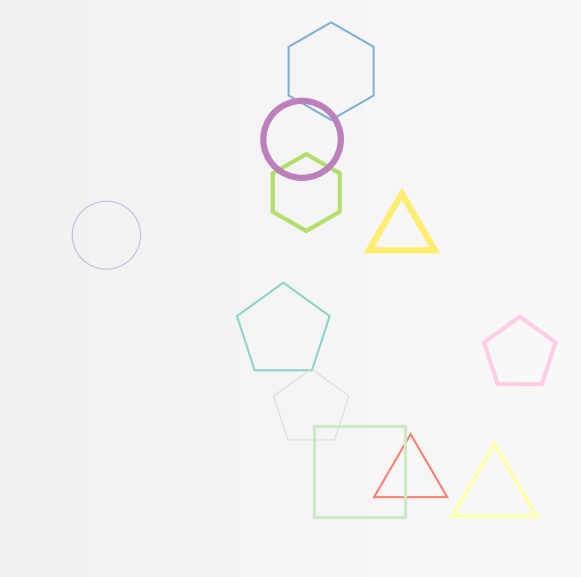[{"shape": "pentagon", "thickness": 1, "radius": 0.42, "center": [0.487, 0.426]}, {"shape": "triangle", "thickness": 2, "radius": 0.42, "center": [0.851, 0.147]}, {"shape": "circle", "thickness": 0.5, "radius": 0.29, "center": [0.183, 0.592]}, {"shape": "triangle", "thickness": 1, "radius": 0.36, "center": [0.706, 0.175]}, {"shape": "hexagon", "thickness": 1, "radius": 0.42, "center": [0.57, 0.876]}, {"shape": "hexagon", "thickness": 2, "radius": 0.33, "center": [0.527, 0.666]}, {"shape": "pentagon", "thickness": 2, "radius": 0.32, "center": [0.894, 0.386]}, {"shape": "pentagon", "thickness": 0.5, "radius": 0.34, "center": [0.536, 0.292]}, {"shape": "circle", "thickness": 3, "radius": 0.33, "center": [0.52, 0.758]}, {"shape": "square", "thickness": 1.5, "radius": 0.39, "center": [0.619, 0.183]}, {"shape": "triangle", "thickness": 3, "radius": 0.33, "center": [0.691, 0.598]}]